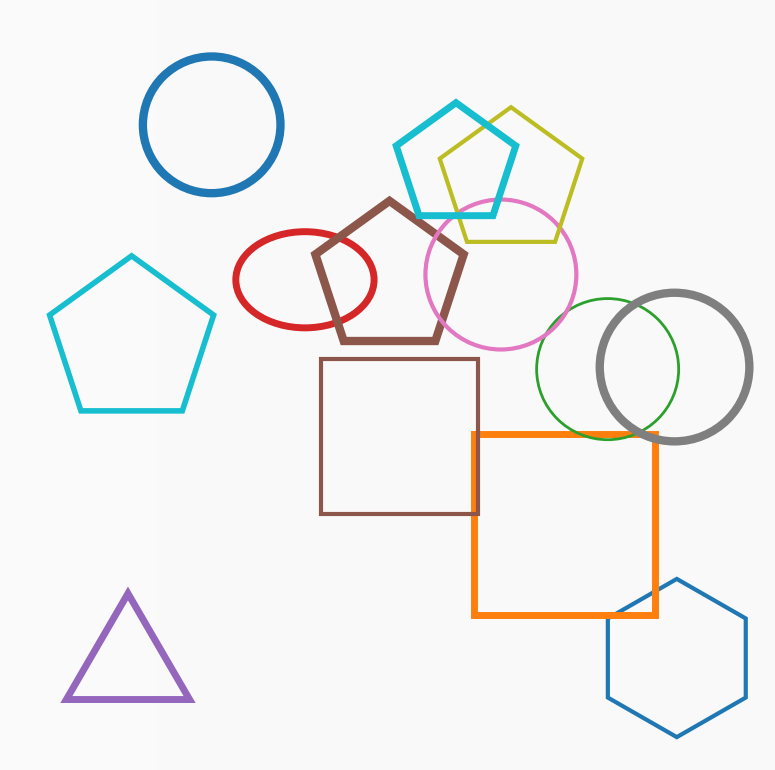[{"shape": "hexagon", "thickness": 1.5, "radius": 0.51, "center": [0.873, 0.145]}, {"shape": "circle", "thickness": 3, "radius": 0.44, "center": [0.273, 0.838]}, {"shape": "square", "thickness": 2.5, "radius": 0.59, "center": [0.728, 0.319]}, {"shape": "circle", "thickness": 1, "radius": 0.46, "center": [0.784, 0.521]}, {"shape": "oval", "thickness": 2.5, "radius": 0.45, "center": [0.393, 0.637]}, {"shape": "triangle", "thickness": 2.5, "radius": 0.46, "center": [0.165, 0.137]}, {"shape": "square", "thickness": 1.5, "radius": 0.5, "center": [0.515, 0.433]}, {"shape": "pentagon", "thickness": 3, "radius": 0.5, "center": [0.503, 0.639]}, {"shape": "circle", "thickness": 1.5, "radius": 0.49, "center": [0.646, 0.643]}, {"shape": "circle", "thickness": 3, "radius": 0.48, "center": [0.87, 0.523]}, {"shape": "pentagon", "thickness": 1.5, "radius": 0.48, "center": [0.659, 0.764]}, {"shape": "pentagon", "thickness": 2, "radius": 0.56, "center": [0.17, 0.556]}, {"shape": "pentagon", "thickness": 2.5, "radius": 0.41, "center": [0.588, 0.786]}]